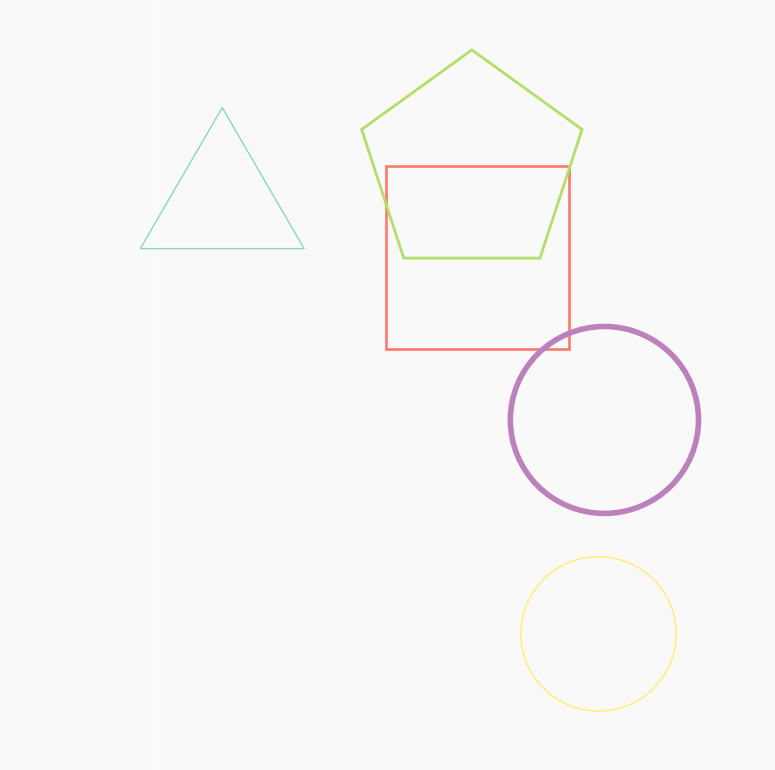[{"shape": "triangle", "thickness": 0.5, "radius": 0.61, "center": [0.287, 0.738]}, {"shape": "square", "thickness": 1, "radius": 0.59, "center": [0.616, 0.666]}, {"shape": "pentagon", "thickness": 1, "radius": 0.75, "center": [0.609, 0.786]}, {"shape": "circle", "thickness": 2, "radius": 0.61, "center": [0.78, 0.455]}, {"shape": "circle", "thickness": 0.5, "radius": 0.5, "center": [0.772, 0.177]}]